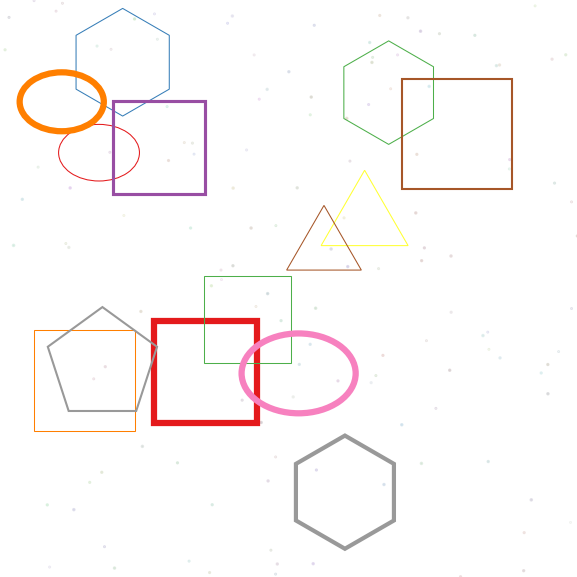[{"shape": "square", "thickness": 3, "radius": 0.44, "center": [0.355, 0.355]}, {"shape": "oval", "thickness": 0.5, "radius": 0.35, "center": [0.171, 0.735]}, {"shape": "hexagon", "thickness": 0.5, "radius": 0.47, "center": [0.212, 0.891]}, {"shape": "square", "thickness": 0.5, "radius": 0.38, "center": [0.429, 0.446]}, {"shape": "hexagon", "thickness": 0.5, "radius": 0.45, "center": [0.673, 0.839]}, {"shape": "square", "thickness": 1.5, "radius": 0.4, "center": [0.275, 0.744]}, {"shape": "square", "thickness": 0.5, "radius": 0.44, "center": [0.146, 0.341]}, {"shape": "oval", "thickness": 3, "radius": 0.36, "center": [0.107, 0.823]}, {"shape": "triangle", "thickness": 0.5, "radius": 0.43, "center": [0.631, 0.617]}, {"shape": "square", "thickness": 1, "radius": 0.48, "center": [0.791, 0.766]}, {"shape": "triangle", "thickness": 0.5, "radius": 0.37, "center": [0.561, 0.569]}, {"shape": "oval", "thickness": 3, "radius": 0.49, "center": [0.517, 0.353]}, {"shape": "pentagon", "thickness": 1, "radius": 0.5, "center": [0.177, 0.368]}, {"shape": "hexagon", "thickness": 2, "radius": 0.49, "center": [0.597, 0.147]}]